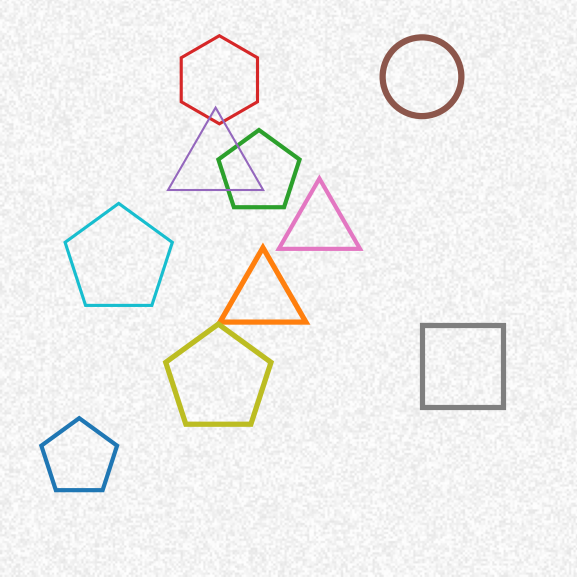[{"shape": "pentagon", "thickness": 2, "radius": 0.34, "center": [0.137, 0.206]}, {"shape": "triangle", "thickness": 2.5, "radius": 0.43, "center": [0.455, 0.484]}, {"shape": "pentagon", "thickness": 2, "radius": 0.37, "center": [0.448, 0.7]}, {"shape": "hexagon", "thickness": 1.5, "radius": 0.38, "center": [0.38, 0.861]}, {"shape": "triangle", "thickness": 1, "radius": 0.48, "center": [0.373, 0.718]}, {"shape": "circle", "thickness": 3, "radius": 0.34, "center": [0.731, 0.866]}, {"shape": "triangle", "thickness": 2, "radius": 0.41, "center": [0.553, 0.609]}, {"shape": "square", "thickness": 2.5, "radius": 0.35, "center": [0.801, 0.366]}, {"shape": "pentagon", "thickness": 2.5, "radius": 0.48, "center": [0.378, 0.342]}, {"shape": "pentagon", "thickness": 1.5, "radius": 0.49, "center": [0.206, 0.549]}]